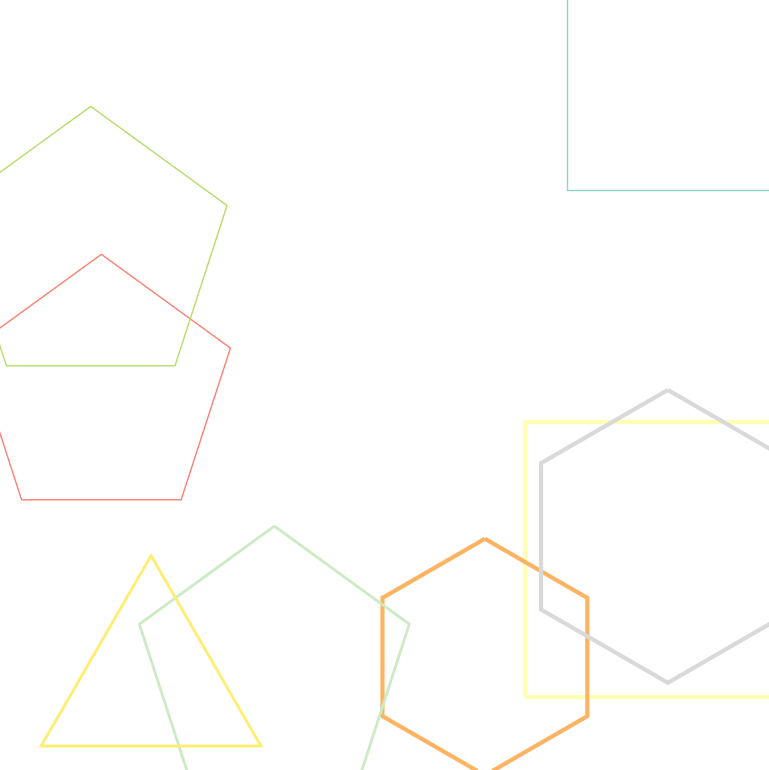[{"shape": "square", "thickness": 0.5, "radius": 0.73, "center": [0.882, 0.899]}, {"shape": "square", "thickness": 1.5, "radius": 0.89, "center": [0.86, 0.273]}, {"shape": "pentagon", "thickness": 0.5, "radius": 0.88, "center": [0.132, 0.493]}, {"shape": "hexagon", "thickness": 1.5, "radius": 0.77, "center": [0.63, 0.147]}, {"shape": "pentagon", "thickness": 0.5, "radius": 0.93, "center": [0.118, 0.676]}, {"shape": "hexagon", "thickness": 1.5, "radius": 0.95, "center": [0.867, 0.303]}, {"shape": "pentagon", "thickness": 1, "radius": 0.92, "center": [0.356, 0.132]}, {"shape": "triangle", "thickness": 1, "radius": 0.82, "center": [0.196, 0.114]}]